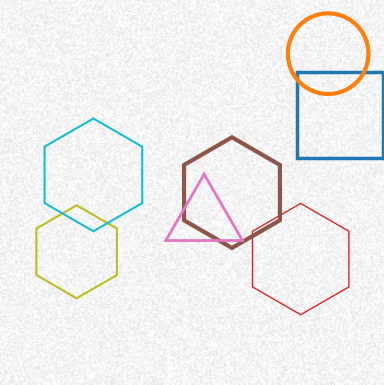[{"shape": "square", "thickness": 2.5, "radius": 0.56, "center": [0.884, 0.7]}, {"shape": "circle", "thickness": 3, "radius": 0.52, "center": [0.852, 0.861]}, {"shape": "hexagon", "thickness": 1, "radius": 0.72, "center": [0.781, 0.327]}, {"shape": "hexagon", "thickness": 3, "radius": 0.72, "center": [0.603, 0.5]}, {"shape": "triangle", "thickness": 2, "radius": 0.57, "center": [0.53, 0.433]}, {"shape": "hexagon", "thickness": 1.5, "radius": 0.6, "center": [0.199, 0.346]}, {"shape": "hexagon", "thickness": 1.5, "radius": 0.73, "center": [0.243, 0.546]}]